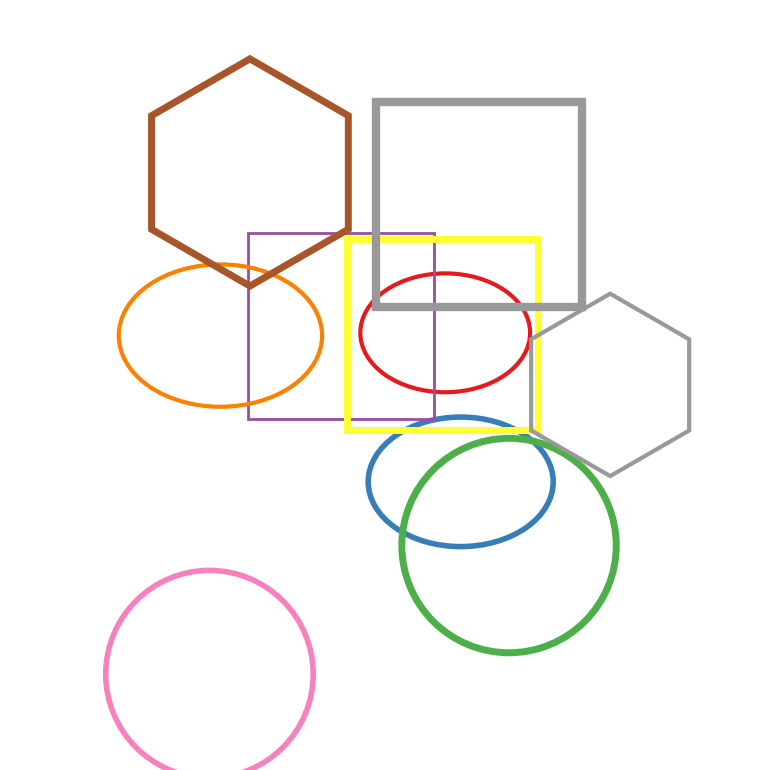[{"shape": "oval", "thickness": 1.5, "radius": 0.55, "center": [0.578, 0.568]}, {"shape": "oval", "thickness": 2, "radius": 0.6, "center": [0.598, 0.374]}, {"shape": "circle", "thickness": 2.5, "radius": 0.7, "center": [0.661, 0.291]}, {"shape": "square", "thickness": 1, "radius": 0.6, "center": [0.443, 0.577]}, {"shape": "oval", "thickness": 1.5, "radius": 0.66, "center": [0.286, 0.564]}, {"shape": "square", "thickness": 2.5, "radius": 0.62, "center": [0.575, 0.565]}, {"shape": "hexagon", "thickness": 2.5, "radius": 0.74, "center": [0.325, 0.776]}, {"shape": "circle", "thickness": 2, "radius": 0.67, "center": [0.272, 0.125]}, {"shape": "square", "thickness": 3, "radius": 0.67, "center": [0.622, 0.734]}, {"shape": "hexagon", "thickness": 1.5, "radius": 0.59, "center": [0.792, 0.5]}]